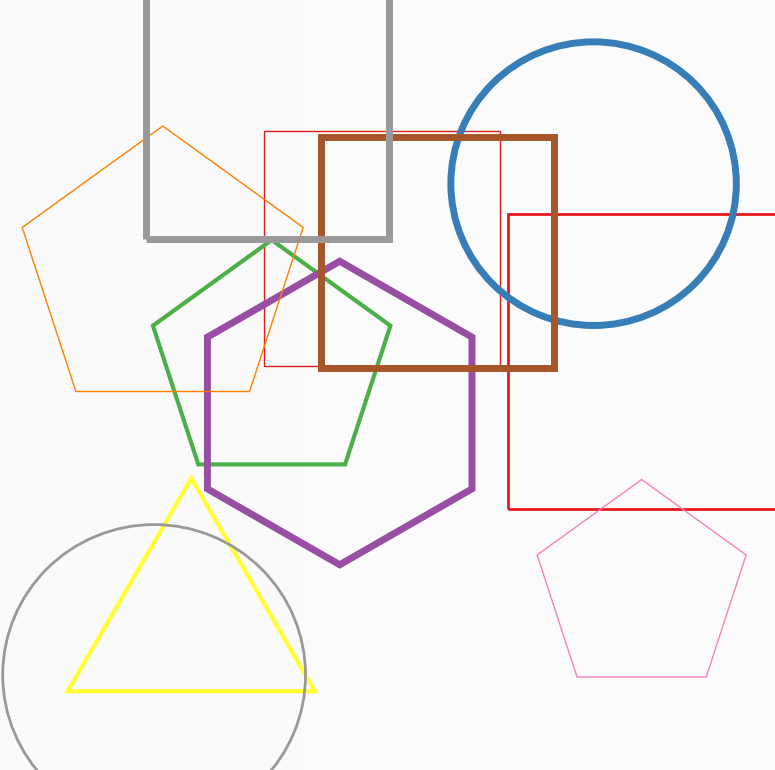[{"shape": "square", "thickness": 1, "radius": 0.96, "center": [0.847, 0.531]}, {"shape": "square", "thickness": 0.5, "radius": 0.76, "center": [0.493, 0.678]}, {"shape": "circle", "thickness": 2.5, "radius": 0.92, "center": [0.766, 0.761]}, {"shape": "pentagon", "thickness": 1.5, "radius": 0.81, "center": [0.351, 0.527]}, {"shape": "hexagon", "thickness": 2.5, "radius": 0.99, "center": [0.438, 0.464]}, {"shape": "pentagon", "thickness": 0.5, "radius": 0.95, "center": [0.21, 0.646]}, {"shape": "triangle", "thickness": 1.5, "radius": 0.92, "center": [0.247, 0.194]}, {"shape": "square", "thickness": 2.5, "radius": 0.75, "center": [0.565, 0.672]}, {"shape": "pentagon", "thickness": 0.5, "radius": 0.71, "center": [0.828, 0.235]}, {"shape": "circle", "thickness": 1, "radius": 0.98, "center": [0.199, 0.123]}, {"shape": "square", "thickness": 2.5, "radius": 0.79, "center": [0.345, 0.847]}]